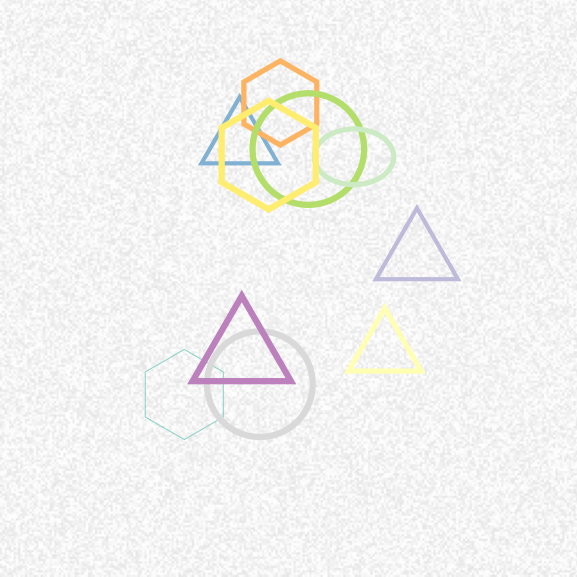[{"shape": "hexagon", "thickness": 0.5, "radius": 0.39, "center": [0.319, 0.316]}, {"shape": "triangle", "thickness": 2.5, "radius": 0.36, "center": [0.666, 0.393]}, {"shape": "triangle", "thickness": 2, "radius": 0.41, "center": [0.722, 0.557]}, {"shape": "triangle", "thickness": 2, "radius": 0.38, "center": [0.415, 0.755]}, {"shape": "hexagon", "thickness": 2.5, "radius": 0.36, "center": [0.485, 0.821]}, {"shape": "circle", "thickness": 3, "radius": 0.48, "center": [0.534, 0.741]}, {"shape": "circle", "thickness": 3, "radius": 0.46, "center": [0.45, 0.334]}, {"shape": "triangle", "thickness": 3, "radius": 0.49, "center": [0.419, 0.388]}, {"shape": "oval", "thickness": 2.5, "radius": 0.34, "center": [0.613, 0.728]}, {"shape": "hexagon", "thickness": 3, "radius": 0.47, "center": [0.465, 0.731]}]